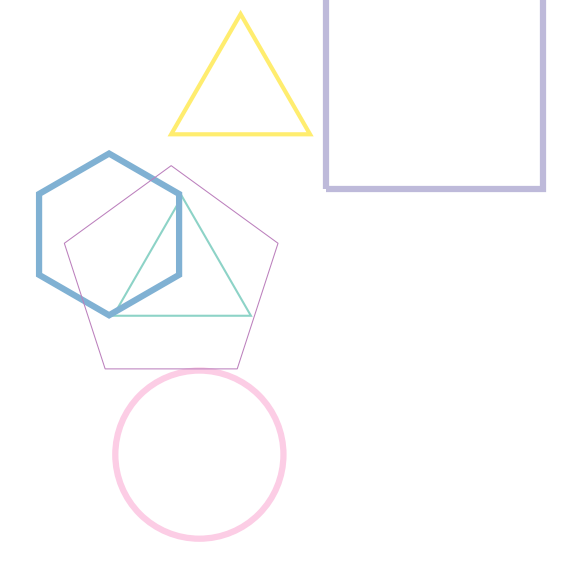[{"shape": "triangle", "thickness": 1, "radius": 0.69, "center": [0.315, 0.521]}, {"shape": "square", "thickness": 3, "radius": 0.94, "center": [0.752, 0.859]}, {"shape": "hexagon", "thickness": 3, "radius": 0.7, "center": [0.189, 0.593]}, {"shape": "circle", "thickness": 3, "radius": 0.73, "center": [0.345, 0.212]}, {"shape": "pentagon", "thickness": 0.5, "radius": 0.97, "center": [0.296, 0.518]}, {"shape": "triangle", "thickness": 2, "radius": 0.69, "center": [0.417, 0.836]}]